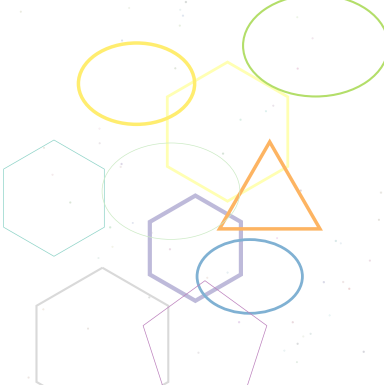[{"shape": "hexagon", "thickness": 0.5, "radius": 0.76, "center": [0.14, 0.485]}, {"shape": "hexagon", "thickness": 2, "radius": 0.9, "center": [0.591, 0.658]}, {"shape": "hexagon", "thickness": 3, "radius": 0.68, "center": [0.507, 0.355]}, {"shape": "oval", "thickness": 2, "radius": 0.68, "center": [0.649, 0.282]}, {"shape": "triangle", "thickness": 2.5, "radius": 0.75, "center": [0.701, 0.481]}, {"shape": "oval", "thickness": 1.5, "radius": 0.94, "center": [0.82, 0.881]}, {"shape": "hexagon", "thickness": 1.5, "radius": 0.99, "center": [0.266, 0.107]}, {"shape": "pentagon", "thickness": 0.5, "radius": 0.84, "center": [0.532, 0.102]}, {"shape": "oval", "thickness": 0.5, "radius": 0.89, "center": [0.444, 0.503]}, {"shape": "oval", "thickness": 2.5, "radius": 0.75, "center": [0.355, 0.783]}]